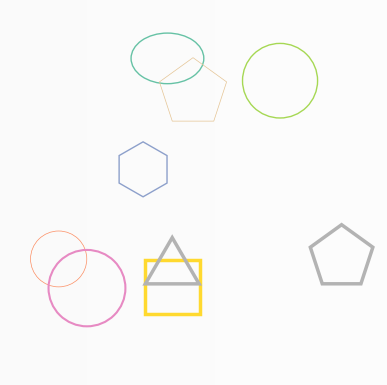[{"shape": "oval", "thickness": 1, "radius": 0.47, "center": [0.432, 0.848]}, {"shape": "circle", "thickness": 0.5, "radius": 0.36, "center": [0.151, 0.327]}, {"shape": "hexagon", "thickness": 1, "radius": 0.36, "center": [0.369, 0.56]}, {"shape": "circle", "thickness": 1.5, "radius": 0.5, "center": [0.224, 0.252]}, {"shape": "circle", "thickness": 1, "radius": 0.48, "center": [0.723, 0.79]}, {"shape": "square", "thickness": 2.5, "radius": 0.36, "center": [0.445, 0.254]}, {"shape": "pentagon", "thickness": 0.5, "radius": 0.46, "center": [0.498, 0.759]}, {"shape": "triangle", "thickness": 2.5, "radius": 0.4, "center": [0.444, 0.303]}, {"shape": "pentagon", "thickness": 2.5, "radius": 0.42, "center": [0.882, 0.332]}]